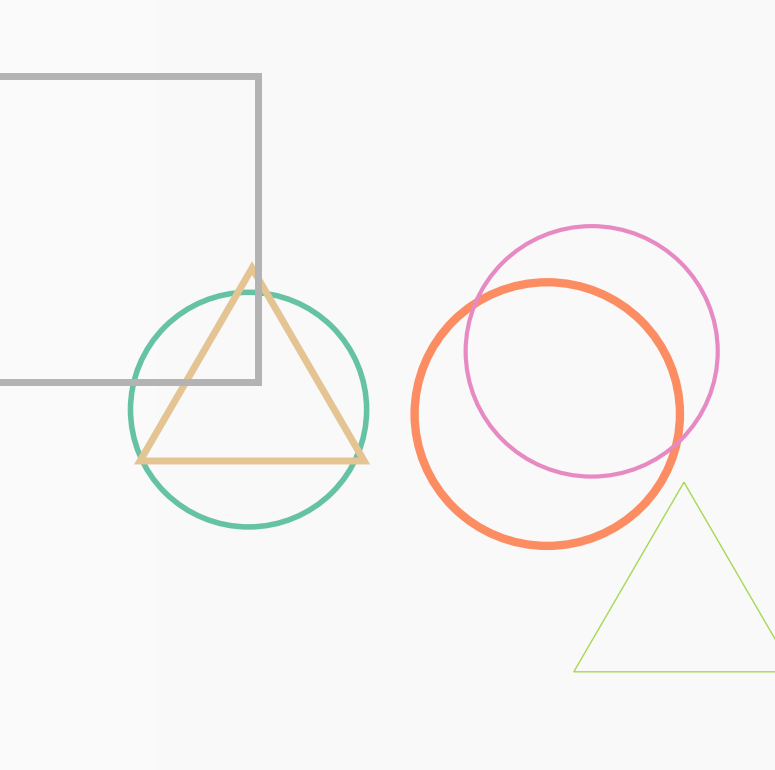[{"shape": "circle", "thickness": 2, "radius": 0.76, "center": [0.321, 0.468]}, {"shape": "circle", "thickness": 3, "radius": 0.86, "center": [0.706, 0.462]}, {"shape": "circle", "thickness": 1.5, "radius": 0.81, "center": [0.763, 0.544]}, {"shape": "triangle", "thickness": 0.5, "radius": 0.82, "center": [0.883, 0.21]}, {"shape": "triangle", "thickness": 2.5, "radius": 0.83, "center": [0.325, 0.485]}, {"shape": "square", "thickness": 2.5, "radius": 0.99, "center": [0.134, 0.703]}]